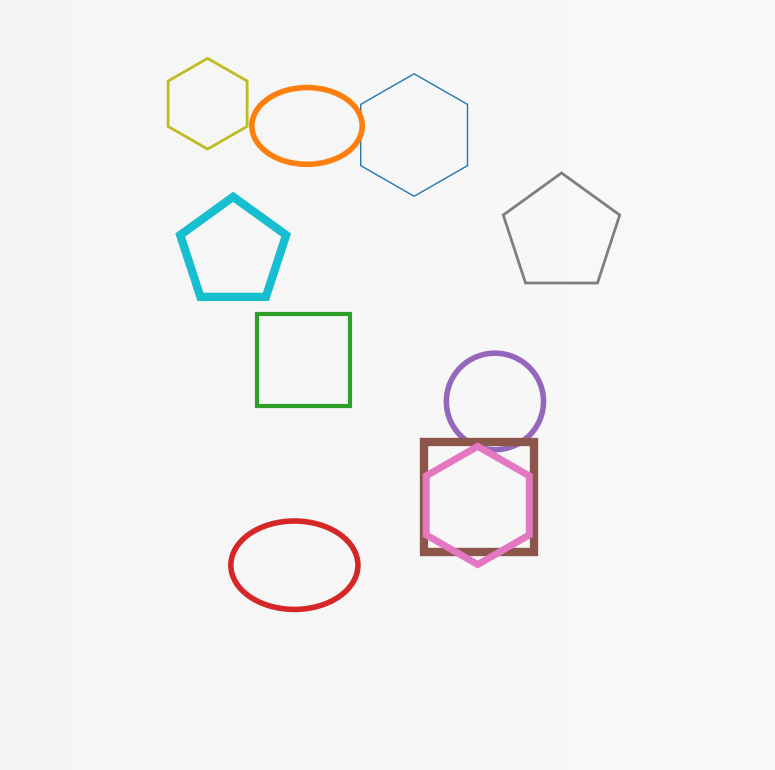[{"shape": "hexagon", "thickness": 0.5, "radius": 0.4, "center": [0.534, 0.825]}, {"shape": "oval", "thickness": 2, "radius": 0.36, "center": [0.396, 0.836]}, {"shape": "square", "thickness": 1.5, "radius": 0.3, "center": [0.392, 0.532]}, {"shape": "oval", "thickness": 2, "radius": 0.41, "center": [0.38, 0.266]}, {"shape": "circle", "thickness": 2, "radius": 0.31, "center": [0.639, 0.479]}, {"shape": "square", "thickness": 3, "radius": 0.36, "center": [0.618, 0.355]}, {"shape": "hexagon", "thickness": 2.5, "radius": 0.38, "center": [0.616, 0.344]}, {"shape": "pentagon", "thickness": 1, "radius": 0.39, "center": [0.725, 0.696]}, {"shape": "hexagon", "thickness": 1, "radius": 0.29, "center": [0.268, 0.865]}, {"shape": "pentagon", "thickness": 3, "radius": 0.36, "center": [0.301, 0.673]}]